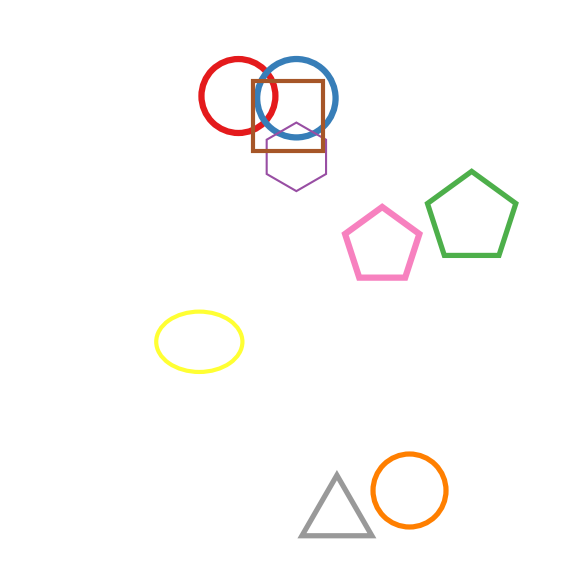[{"shape": "circle", "thickness": 3, "radius": 0.32, "center": [0.413, 0.833]}, {"shape": "circle", "thickness": 3, "radius": 0.34, "center": [0.513, 0.829]}, {"shape": "pentagon", "thickness": 2.5, "radius": 0.4, "center": [0.817, 0.622]}, {"shape": "hexagon", "thickness": 1, "radius": 0.3, "center": [0.513, 0.728]}, {"shape": "circle", "thickness": 2.5, "radius": 0.32, "center": [0.709, 0.15]}, {"shape": "oval", "thickness": 2, "radius": 0.37, "center": [0.345, 0.407]}, {"shape": "square", "thickness": 2, "radius": 0.3, "center": [0.498, 0.799]}, {"shape": "pentagon", "thickness": 3, "radius": 0.34, "center": [0.662, 0.573]}, {"shape": "triangle", "thickness": 2.5, "radius": 0.35, "center": [0.583, 0.106]}]